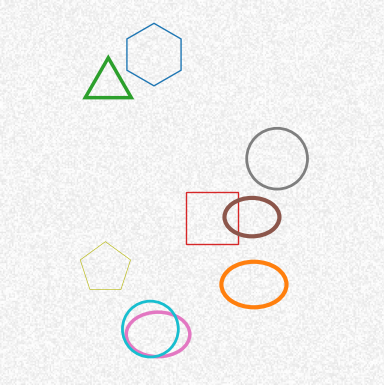[{"shape": "hexagon", "thickness": 1, "radius": 0.41, "center": [0.4, 0.858]}, {"shape": "oval", "thickness": 3, "radius": 0.42, "center": [0.66, 0.261]}, {"shape": "triangle", "thickness": 2.5, "radius": 0.35, "center": [0.281, 0.781]}, {"shape": "square", "thickness": 1, "radius": 0.34, "center": [0.55, 0.434]}, {"shape": "oval", "thickness": 3, "radius": 0.36, "center": [0.654, 0.436]}, {"shape": "oval", "thickness": 2.5, "radius": 0.41, "center": [0.41, 0.131]}, {"shape": "circle", "thickness": 2, "radius": 0.39, "center": [0.72, 0.588]}, {"shape": "pentagon", "thickness": 0.5, "radius": 0.34, "center": [0.274, 0.304]}, {"shape": "circle", "thickness": 2, "radius": 0.36, "center": [0.391, 0.145]}]